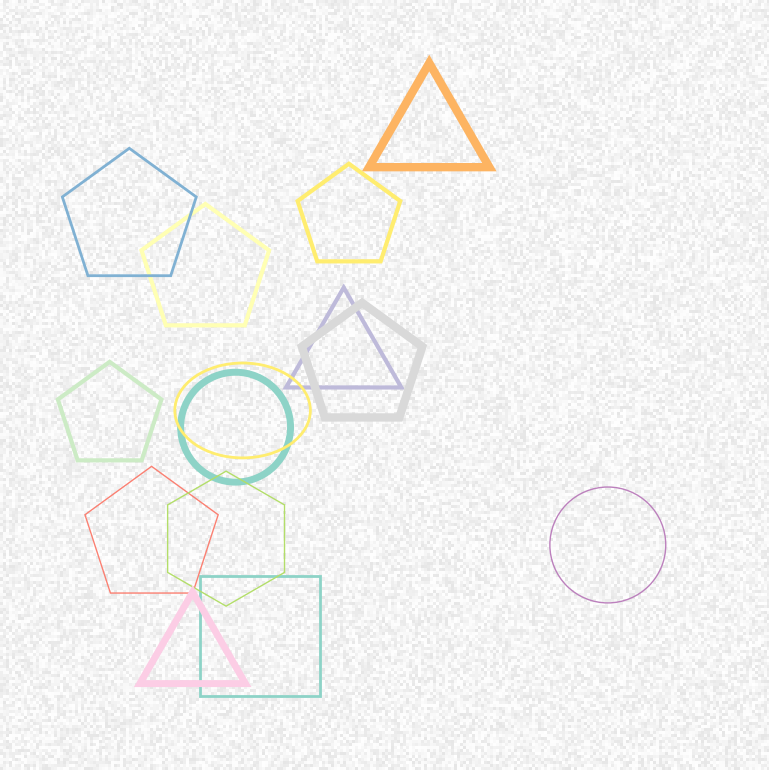[{"shape": "circle", "thickness": 2.5, "radius": 0.36, "center": [0.306, 0.445]}, {"shape": "square", "thickness": 1, "radius": 0.39, "center": [0.338, 0.174]}, {"shape": "pentagon", "thickness": 1.5, "radius": 0.44, "center": [0.267, 0.648]}, {"shape": "triangle", "thickness": 1.5, "radius": 0.43, "center": [0.446, 0.54]}, {"shape": "pentagon", "thickness": 0.5, "radius": 0.45, "center": [0.197, 0.303]}, {"shape": "pentagon", "thickness": 1, "radius": 0.46, "center": [0.168, 0.716]}, {"shape": "triangle", "thickness": 3, "radius": 0.45, "center": [0.557, 0.828]}, {"shape": "hexagon", "thickness": 0.5, "radius": 0.44, "center": [0.294, 0.3]}, {"shape": "triangle", "thickness": 2.5, "radius": 0.4, "center": [0.25, 0.152]}, {"shape": "pentagon", "thickness": 3, "radius": 0.41, "center": [0.47, 0.524]}, {"shape": "circle", "thickness": 0.5, "radius": 0.38, "center": [0.789, 0.292]}, {"shape": "pentagon", "thickness": 1.5, "radius": 0.35, "center": [0.142, 0.459]}, {"shape": "pentagon", "thickness": 1.5, "radius": 0.35, "center": [0.453, 0.717]}, {"shape": "oval", "thickness": 1, "radius": 0.44, "center": [0.315, 0.467]}]